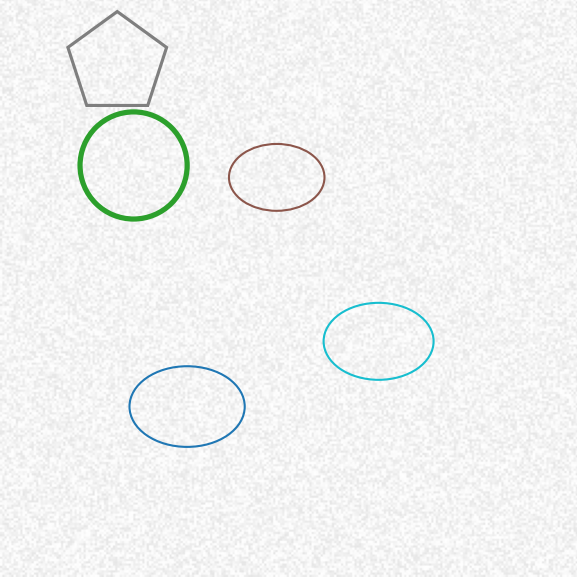[{"shape": "oval", "thickness": 1, "radius": 0.5, "center": [0.324, 0.295]}, {"shape": "circle", "thickness": 2.5, "radius": 0.46, "center": [0.231, 0.713]}, {"shape": "oval", "thickness": 1, "radius": 0.41, "center": [0.479, 0.692]}, {"shape": "pentagon", "thickness": 1.5, "radius": 0.45, "center": [0.203, 0.889]}, {"shape": "oval", "thickness": 1, "radius": 0.48, "center": [0.656, 0.408]}]